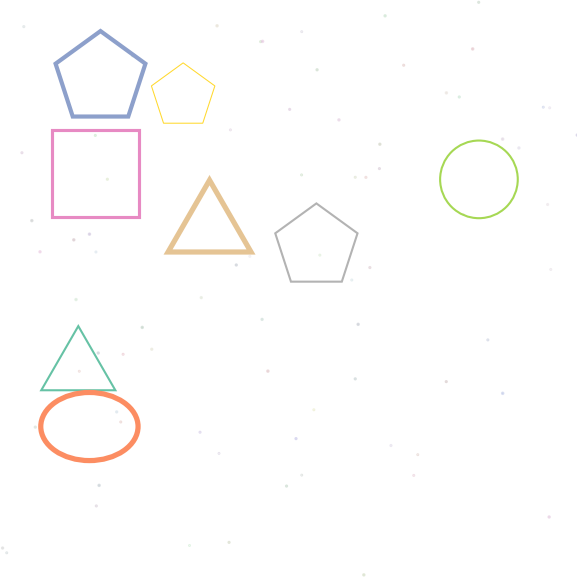[{"shape": "triangle", "thickness": 1, "radius": 0.37, "center": [0.136, 0.36]}, {"shape": "oval", "thickness": 2.5, "radius": 0.42, "center": [0.155, 0.261]}, {"shape": "pentagon", "thickness": 2, "radius": 0.41, "center": [0.174, 0.864]}, {"shape": "square", "thickness": 1.5, "radius": 0.38, "center": [0.165, 0.699]}, {"shape": "circle", "thickness": 1, "radius": 0.34, "center": [0.829, 0.689]}, {"shape": "pentagon", "thickness": 0.5, "radius": 0.29, "center": [0.317, 0.833]}, {"shape": "triangle", "thickness": 2.5, "radius": 0.41, "center": [0.363, 0.604]}, {"shape": "pentagon", "thickness": 1, "radius": 0.37, "center": [0.548, 0.572]}]